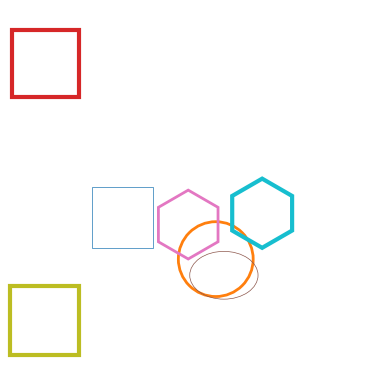[{"shape": "square", "thickness": 0.5, "radius": 0.4, "center": [0.318, 0.435]}, {"shape": "circle", "thickness": 2, "radius": 0.49, "center": [0.56, 0.327]}, {"shape": "square", "thickness": 3, "radius": 0.44, "center": [0.117, 0.836]}, {"shape": "oval", "thickness": 0.5, "radius": 0.44, "center": [0.582, 0.285]}, {"shape": "hexagon", "thickness": 2, "radius": 0.45, "center": [0.489, 0.417]}, {"shape": "square", "thickness": 3, "radius": 0.45, "center": [0.115, 0.168]}, {"shape": "hexagon", "thickness": 3, "radius": 0.45, "center": [0.681, 0.446]}]